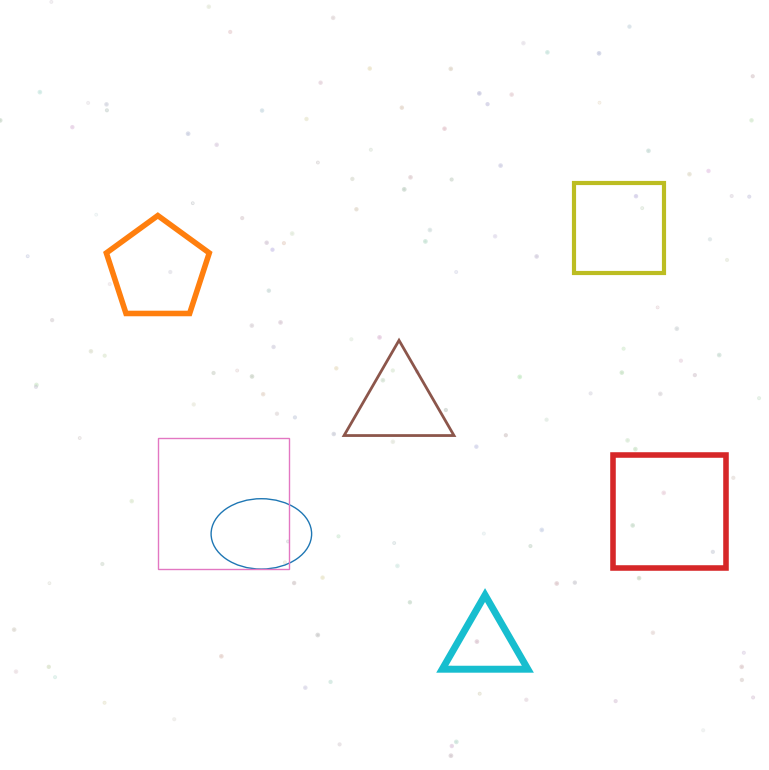[{"shape": "oval", "thickness": 0.5, "radius": 0.33, "center": [0.339, 0.307]}, {"shape": "pentagon", "thickness": 2, "radius": 0.35, "center": [0.205, 0.65]}, {"shape": "square", "thickness": 2, "radius": 0.37, "center": [0.87, 0.336]}, {"shape": "triangle", "thickness": 1, "radius": 0.41, "center": [0.518, 0.476]}, {"shape": "square", "thickness": 0.5, "radius": 0.43, "center": [0.291, 0.346]}, {"shape": "square", "thickness": 1.5, "radius": 0.29, "center": [0.804, 0.704]}, {"shape": "triangle", "thickness": 2.5, "radius": 0.32, "center": [0.63, 0.163]}]